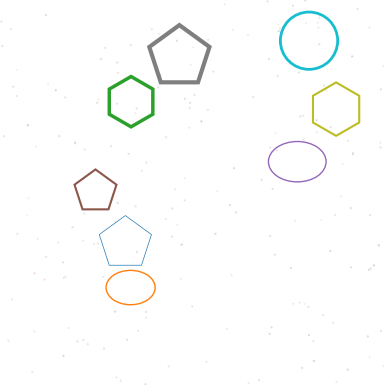[{"shape": "pentagon", "thickness": 0.5, "radius": 0.36, "center": [0.326, 0.369]}, {"shape": "oval", "thickness": 1, "radius": 0.32, "center": [0.339, 0.253]}, {"shape": "hexagon", "thickness": 2.5, "radius": 0.33, "center": [0.34, 0.736]}, {"shape": "oval", "thickness": 1, "radius": 0.37, "center": [0.772, 0.58]}, {"shape": "pentagon", "thickness": 1.5, "radius": 0.29, "center": [0.248, 0.503]}, {"shape": "pentagon", "thickness": 3, "radius": 0.41, "center": [0.466, 0.853]}, {"shape": "hexagon", "thickness": 1.5, "radius": 0.35, "center": [0.873, 0.717]}, {"shape": "circle", "thickness": 2, "radius": 0.37, "center": [0.803, 0.894]}]